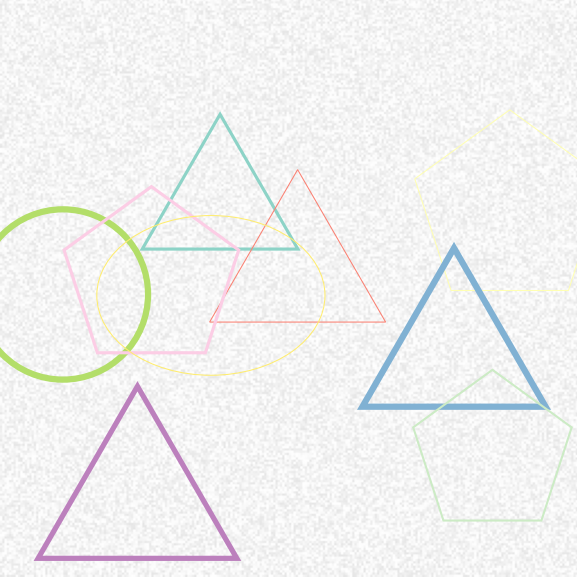[{"shape": "triangle", "thickness": 1.5, "radius": 0.78, "center": [0.381, 0.646]}, {"shape": "pentagon", "thickness": 0.5, "radius": 0.86, "center": [0.883, 0.636]}, {"shape": "triangle", "thickness": 0.5, "radius": 0.88, "center": [0.515, 0.529]}, {"shape": "triangle", "thickness": 3, "radius": 0.92, "center": [0.786, 0.386]}, {"shape": "circle", "thickness": 3, "radius": 0.74, "center": [0.109, 0.489]}, {"shape": "pentagon", "thickness": 1.5, "radius": 0.8, "center": [0.262, 0.517]}, {"shape": "triangle", "thickness": 2.5, "radius": 0.99, "center": [0.238, 0.132]}, {"shape": "pentagon", "thickness": 1, "radius": 0.72, "center": [0.853, 0.214]}, {"shape": "oval", "thickness": 0.5, "radius": 0.99, "center": [0.365, 0.488]}]